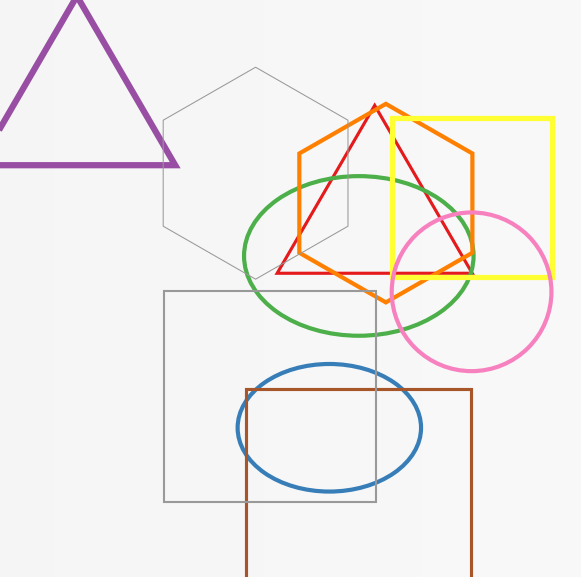[{"shape": "triangle", "thickness": 1.5, "radius": 0.97, "center": [0.645, 0.623]}, {"shape": "oval", "thickness": 2, "radius": 0.79, "center": [0.567, 0.258]}, {"shape": "oval", "thickness": 2, "radius": 0.99, "center": [0.617, 0.556]}, {"shape": "triangle", "thickness": 3, "radius": 0.98, "center": [0.132, 0.811]}, {"shape": "hexagon", "thickness": 2, "radius": 0.86, "center": [0.664, 0.647]}, {"shape": "square", "thickness": 2.5, "radius": 0.69, "center": [0.813, 0.658]}, {"shape": "square", "thickness": 1.5, "radius": 0.97, "center": [0.616, 0.133]}, {"shape": "circle", "thickness": 2, "radius": 0.69, "center": [0.811, 0.494]}, {"shape": "hexagon", "thickness": 0.5, "radius": 0.92, "center": [0.44, 0.699]}, {"shape": "square", "thickness": 1, "radius": 0.91, "center": [0.465, 0.312]}]